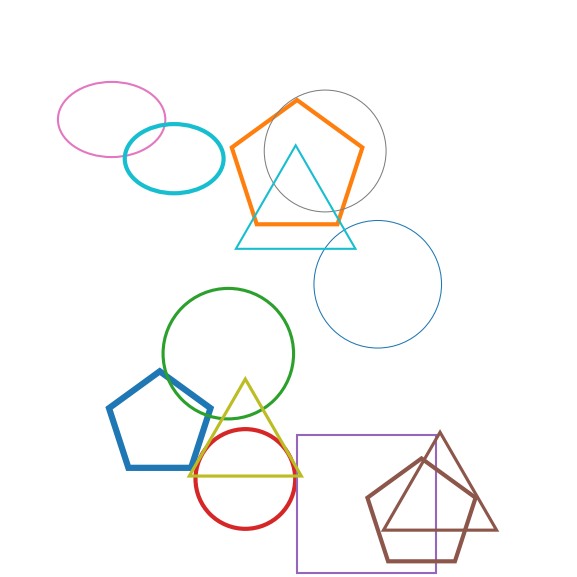[{"shape": "pentagon", "thickness": 3, "radius": 0.46, "center": [0.277, 0.264]}, {"shape": "circle", "thickness": 0.5, "radius": 0.55, "center": [0.654, 0.507]}, {"shape": "pentagon", "thickness": 2, "radius": 0.59, "center": [0.514, 0.707]}, {"shape": "circle", "thickness": 1.5, "radius": 0.56, "center": [0.395, 0.387]}, {"shape": "circle", "thickness": 2, "radius": 0.43, "center": [0.425, 0.17]}, {"shape": "square", "thickness": 1, "radius": 0.6, "center": [0.634, 0.127]}, {"shape": "triangle", "thickness": 1.5, "radius": 0.57, "center": [0.762, 0.138]}, {"shape": "pentagon", "thickness": 2, "radius": 0.49, "center": [0.73, 0.107]}, {"shape": "oval", "thickness": 1, "radius": 0.46, "center": [0.193, 0.792]}, {"shape": "circle", "thickness": 0.5, "radius": 0.53, "center": [0.563, 0.738]}, {"shape": "triangle", "thickness": 1.5, "radius": 0.56, "center": [0.425, 0.231]}, {"shape": "oval", "thickness": 2, "radius": 0.43, "center": [0.302, 0.724]}, {"shape": "triangle", "thickness": 1, "radius": 0.6, "center": [0.512, 0.628]}]